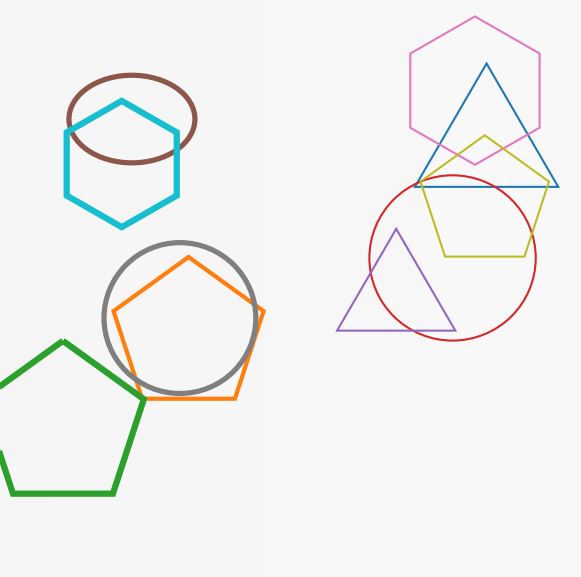[{"shape": "triangle", "thickness": 1, "radius": 0.71, "center": [0.837, 0.747]}, {"shape": "pentagon", "thickness": 2, "radius": 0.68, "center": [0.324, 0.418]}, {"shape": "pentagon", "thickness": 3, "radius": 0.73, "center": [0.108, 0.263]}, {"shape": "circle", "thickness": 1, "radius": 0.72, "center": [0.779, 0.552]}, {"shape": "triangle", "thickness": 1, "radius": 0.59, "center": [0.682, 0.485]}, {"shape": "oval", "thickness": 2.5, "radius": 0.54, "center": [0.227, 0.793]}, {"shape": "hexagon", "thickness": 1, "radius": 0.64, "center": [0.817, 0.842]}, {"shape": "circle", "thickness": 2.5, "radius": 0.65, "center": [0.31, 0.448]}, {"shape": "pentagon", "thickness": 1, "radius": 0.58, "center": [0.834, 0.649]}, {"shape": "hexagon", "thickness": 3, "radius": 0.55, "center": [0.209, 0.715]}]